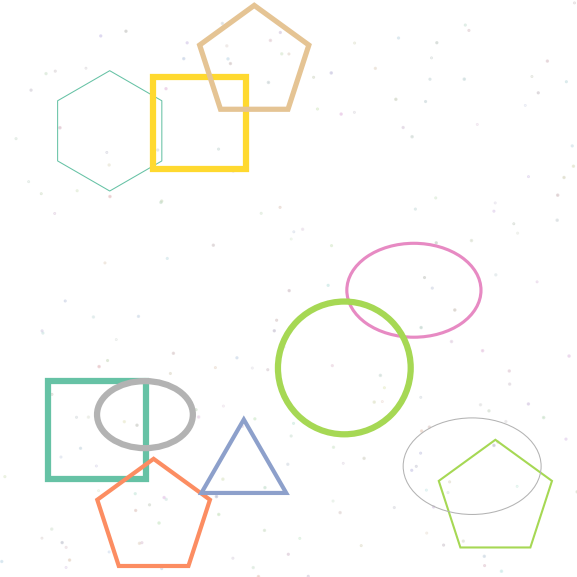[{"shape": "square", "thickness": 3, "radius": 0.42, "center": [0.168, 0.255]}, {"shape": "hexagon", "thickness": 0.5, "radius": 0.52, "center": [0.19, 0.773]}, {"shape": "pentagon", "thickness": 2, "radius": 0.51, "center": [0.266, 0.102]}, {"shape": "triangle", "thickness": 2, "radius": 0.42, "center": [0.422, 0.188]}, {"shape": "oval", "thickness": 1.5, "radius": 0.58, "center": [0.717, 0.497]}, {"shape": "circle", "thickness": 3, "radius": 0.57, "center": [0.596, 0.362]}, {"shape": "pentagon", "thickness": 1, "radius": 0.52, "center": [0.858, 0.135]}, {"shape": "square", "thickness": 3, "radius": 0.4, "center": [0.345, 0.786]}, {"shape": "pentagon", "thickness": 2.5, "radius": 0.5, "center": [0.44, 0.89]}, {"shape": "oval", "thickness": 3, "radius": 0.41, "center": [0.251, 0.281]}, {"shape": "oval", "thickness": 0.5, "radius": 0.6, "center": [0.818, 0.192]}]